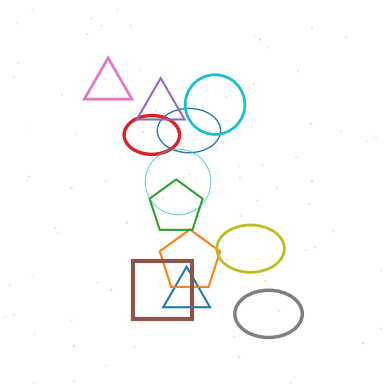[{"shape": "oval", "thickness": 1, "radius": 0.41, "center": [0.491, 0.661]}, {"shape": "triangle", "thickness": 1.5, "radius": 0.35, "center": [0.485, 0.237]}, {"shape": "pentagon", "thickness": 1.5, "radius": 0.41, "center": [0.493, 0.322]}, {"shape": "pentagon", "thickness": 1.5, "radius": 0.36, "center": [0.457, 0.462]}, {"shape": "oval", "thickness": 2.5, "radius": 0.36, "center": [0.394, 0.65]}, {"shape": "triangle", "thickness": 1.5, "radius": 0.36, "center": [0.417, 0.726]}, {"shape": "square", "thickness": 3, "radius": 0.38, "center": [0.422, 0.247]}, {"shape": "triangle", "thickness": 2, "radius": 0.36, "center": [0.281, 0.778]}, {"shape": "oval", "thickness": 2.5, "radius": 0.44, "center": [0.698, 0.185]}, {"shape": "oval", "thickness": 2, "radius": 0.44, "center": [0.651, 0.354]}, {"shape": "circle", "thickness": 0.5, "radius": 0.43, "center": [0.462, 0.527]}, {"shape": "circle", "thickness": 2, "radius": 0.39, "center": [0.559, 0.728]}]